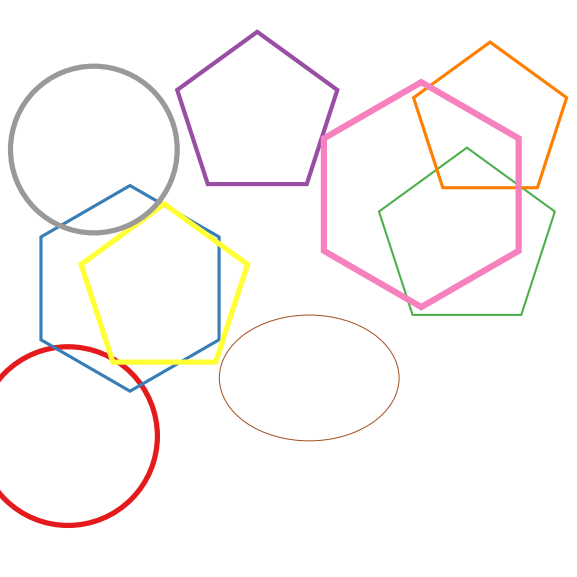[{"shape": "circle", "thickness": 2.5, "radius": 0.77, "center": [0.118, 0.244]}, {"shape": "hexagon", "thickness": 1.5, "radius": 0.89, "center": [0.225, 0.5]}, {"shape": "pentagon", "thickness": 1, "radius": 0.8, "center": [0.809, 0.583]}, {"shape": "pentagon", "thickness": 2, "radius": 0.73, "center": [0.445, 0.798]}, {"shape": "pentagon", "thickness": 1.5, "radius": 0.7, "center": [0.849, 0.787]}, {"shape": "pentagon", "thickness": 2.5, "radius": 0.76, "center": [0.285, 0.495]}, {"shape": "oval", "thickness": 0.5, "radius": 0.78, "center": [0.535, 0.345]}, {"shape": "hexagon", "thickness": 3, "radius": 0.97, "center": [0.729, 0.662]}, {"shape": "circle", "thickness": 2.5, "radius": 0.72, "center": [0.163, 0.74]}]